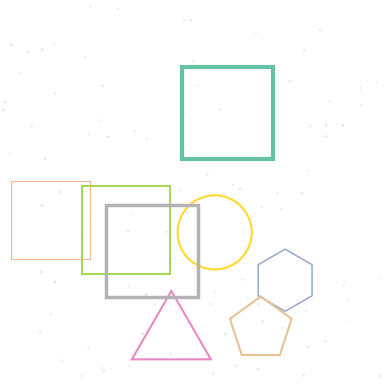[{"shape": "square", "thickness": 3, "radius": 0.6, "center": [0.591, 0.707]}, {"shape": "square", "thickness": 0.5, "radius": 0.51, "center": [0.131, 0.428]}, {"shape": "hexagon", "thickness": 1, "radius": 0.4, "center": [0.741, 0.272]}, {"shape": "triangle", "thickness": 1.5, "radius": 0.59, "center": [0.445, 0.126]}, {"shape": "square", "thickness": 1.5, "radius": 0.57, "center": [0.328, 0.402]}, {"shape": "circle", "thickness": 1.5, "radius": 0.48, "center": [0.558, 0.396]}, {"shape": "pentagon", "thickness": 1.5, "radius": 0.42, "center": [0.677, 0.146]}, {"shape": "square", "thickness": 2.5, "radius": 0.59, "center": [0.395, 0.348]}]